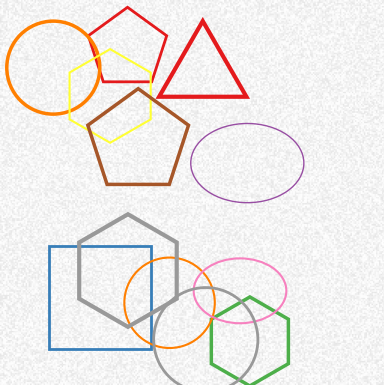[{"shape": "triangle", "thickness": 3, "radius": 0.66, "center": [0.527, 0.814]}, {"shape": "pentagon", "thickness": 2, "radius": 0.53, "center": [0.331, 0.874]}, {"shape": "square", "thickness": 2, "radius": 0.66, "center": [0.26, 0.227]}, {"shape": "hexagon", "thickness": 2.5, "radius": 0.58, "center": [0.649, 0.113]}, {"shape": "oval", "thickness": 1, "radius": 0.73, "center": [0.642, 0.576]}, {"shape": "circle", "thickness": 2.5, "radius": 0.6, "center": [0.138, 0.824]}, {"shape": "circle", "thickness": 1.5, "radius": 0.59, "center": [0.44, 0.214]}, {"shape": "hexagon", "thickness": 1.5, "radius": 0.61, "center": [0.286, 0.751]}, {"shape": "pentagon", "thickness": 2.5, "radius": 0.69, "center": [0.359, 0.632]}, {"shape": "oval", "thickness": 1.5, "radius": 0.6, "center": [0.623, 0.245]}, {"shape": "hexagon", "thickness": 3, "radius": 0.73, "center": [0.332, 0.297]}, {"shape": "circle", "thickness": 2, "radius": 0.68, "center": [0.534, 0.118]}]